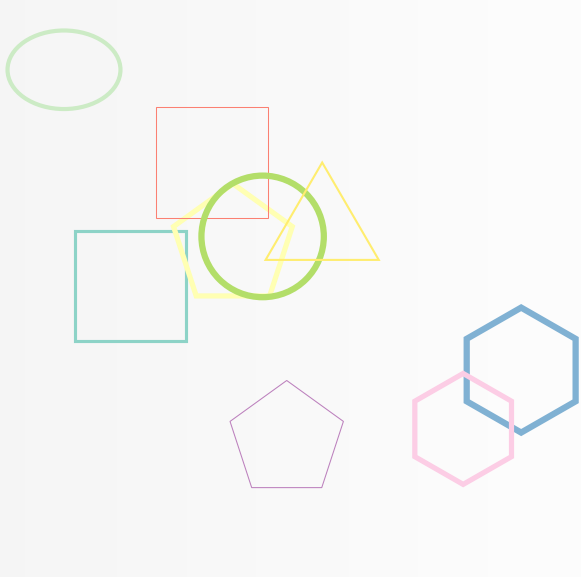[{"shape": "square", "thickness": 1.5, "radius": 0.48, "center": [0.225, 0.504]}, {"shape": "pentagon", "thickness": 2.5, "radius": 0.54, "center": [0.401, 0.574]}, {"shape": "square", "thickness": 0.5, "radius": 0.48, "center": [0.365, 0.718]}, {"shape": "hexagon", "thickness": 3, "radius": 0.54, "center": [0.897, 0.358]}, {"shape": "circle", "thickness": 3, "radius": 0.53, "center": [0.452, 0.59]}, {"shape": "hexagon", "thickness": 2.5, "radius": 0.48, "center": [0.797, 0.256]}, {"shape": "pentagon", "thickness": 0.5, "radius": 0.51, "center": [0.493, 0.238]}, {"shape": "oval", "thickness": 2, "radius": 0.49, "center": [0.11, 0.878]}, {"shape": "triangle", "thickness": 1, "radius": 0.56, "center": [0.554, 0.605]}]